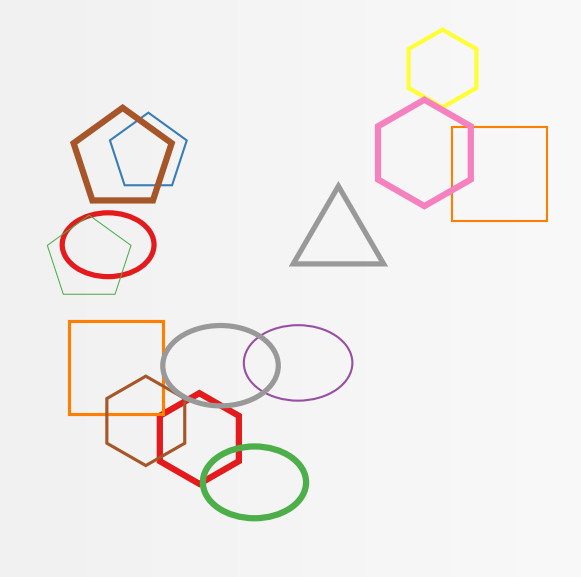[{"shape": "hexagon", "thickness": 3, "radius": 0.39, "center": [0.343, 0.24]}, {"shape": "oval", "thickness": 2.5, "radius": 0.39, "center": [0.186, 0.575]}, {"shape": "pentagon", "thickness": 1, "radius": 0.35, "center": [0.255, 0.735]}, {"shape": "pentagon", "thickness": 0.5, "radius": 0.38, "center": [0.153, 0.551]}, {"shape": "oval", "thickness": 3, "radius": 0.44, "center": [0.438, 0.164]}, {"shape": "oval", "thickness": 1, "radius": 0.47, "center": [0.513, 0.371]}, {"shape": "square", "thickness": 1.5, "radius": 0.4, "center": [0.2, 0.362]}, {"shape": "square", "thickness": 1, "radius": 0.41, "center": [0.859, 0.697]}, {"shape": "hexagon", "thickness": 2, "radius": 0.34, "center": [0.761, 0.881]}, {"shape": "pentagon", "thickness": 3, "radius": 0.44, "center": [0.211, 0.724]}, {"shape": "hexagon", "thickness": 1.5, "radius": 0.39, "center": [0.251, 0.27]}, {"shape": "hexagon", "thickness": 3, "radius": 0.46, "center": [0.73, 0.734]}, {"shape": "oval", "thickness": 2.5, "radius": 0.5, "center": [0.379, 0.366]}, {"shape": "triangle", "thickness": 2.5, "radius": 0.45, "center": [0.582, 0.587]}]